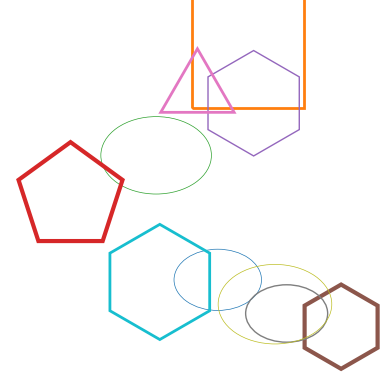[{"shape": "oval", "thickness": 0.5, "radius": 0.57, "center": [0.566, 0.273]}, {"shape": "square", "thickness": 2, "radius": 0.73, "center": [0.645, 0.865]}, {"shape": "oval", "thickness": 0.5, "radius": 0.72, "center": [0.406, 0.597]}, {"shape": "pentagon", "thickness": 3, "radius": 0.71, "center": [0.183, 0.489]}, {"shape": "hexagon", "thickness": 1, "radius": 0.68, "center": [0.659, 0.732]}, {"shape": "hexagon", "thickness": 3, "radius": 0.55, "center": [0.886, 0.151]}, {"shape": "triangle", "thickness": 2, "radius": 0.55, "center": [0.513, 0.763]}, {"shape": "oval", "thickness": 1, "radius": 0.53, "center": [0.745, 0.186]}, {"shape": "oval", "thickness": 0.5, "radius": 0.74, "center": [0.714, 0.21]}, {"shape": "hexagon", "thickness": 2, "radius": 0.75, "center": [0.415, 0.268]}]